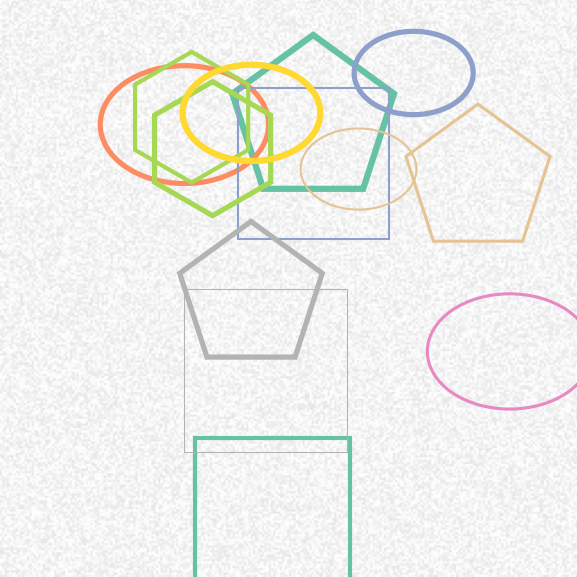[{"shape": "pentagon", "thickness": 3, "radius": 0.74, "center": [0.542, 0.791]}, {"shape": "square", "thickness": 2, "radius": 0.67, "center": [0.472, 0.108]}, {"shape": "oval", "thickness": 2.5, "radius": 0.73, "center": [0.319, 0.783]}, {"shape": "square", "thickness": 1, "radius": 0.65, "center": [0.544, 0.716]}, {"shape": "oval", "thickness": 2.5, "radius": 0.52, "center": [0.716, 0.873]}, {"shape": "oval", "thickness": 1.5, "radius": 0.71, "center": [0.882, 0.391]}, {"shape": "hexagon", "thickness": 2.5, "radius": 0.58, "center": [0.368, 0.742]}, {"shape": "hexagon", "thickness": 2, "radius": 0.57, "center": [0.332, 0.796]}, {"shape": "oval", "thickness": 3, "radius": 0.6, "center": [0.435, 0.804]}, {"shape": "oval", "thickness": 1, "radius": 0.5, "center": [0.621, 0.706]}, {"shape": "pentagon", "thickness": 1.5, "radius": 0.66, "center": [0.828, 0.688]}, {"shape": "pentagon", "thickness": 2.5, "radius": 0.65, "center": [0.435, 0.486]}, {"shape": "square", "thickness": 0.5, "radius": 0.71, "center": [0.46, 0.358]}]